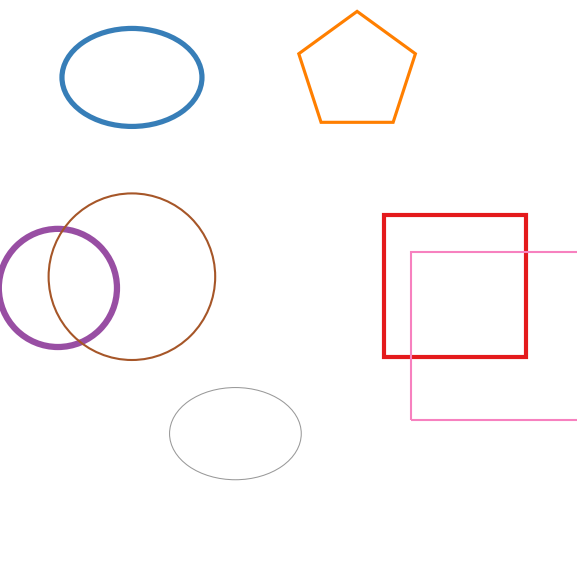[{"shape": "square", "thickness": 2, "radius": 0.62, "center": [0.788, 0.504]}, {"shape": "oval", "thickness": 2.5, "radius": 0.61, "center": [0.229, 0.865]}, {"shape": "circle", "thickness": 3, "radius": 0.51, "center": [0.1, 0.501]}, {"shape": "pentagon", "thickness": 1.5, "radius": 0.53, "center": [0.618, 0.873]}, {"shape": "circle", "thickness": 1, "radius": 0.72, "center": [0.228, 0.52]}, {"shape": "square", "thickness": 1, "radius": 0.72, "center": [0.857, 0.417]}, {"shape": "oval", "thickness": 0.5, "radius": 0.57, "center": [0.408, 0.248]}]